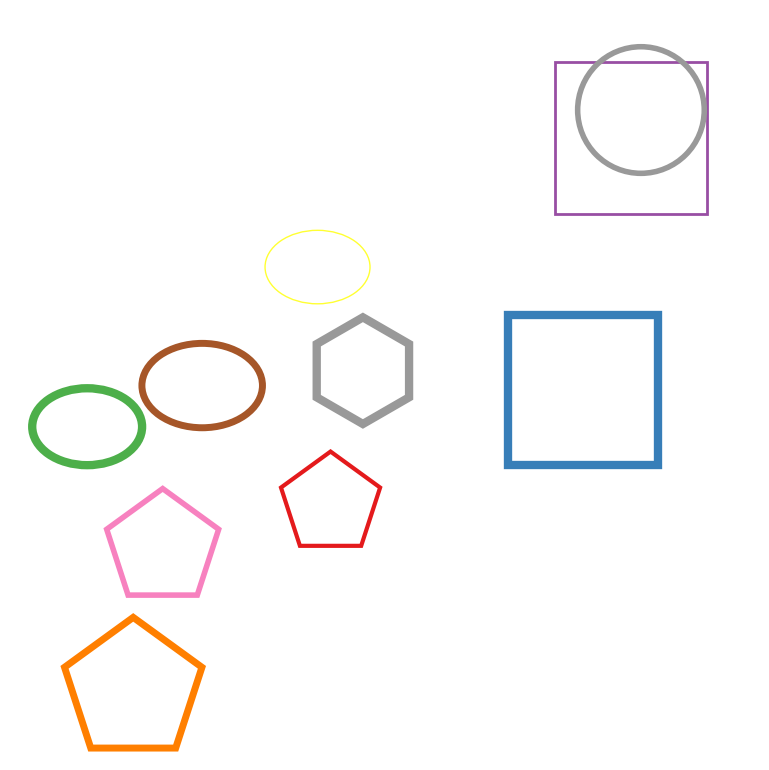[{"shape": "pentagon", "thickness": 1.5, "radius": 0.34, "center": [0.429, 0.346]}, {"shape": "square", "thickness": 3, "radius": 0.49, "center": [0.757, 0.493]}, {"shape": "oval", "thickness": 3, "radius": 0.36, "center": [0.113, 0.446]}, {"shape": "square", "thickness": 1, "radius": 0.49, "center": [0.82, 0.821]}, {"shape": "pentagon", "thickness": 2.5, "radius": 0.47, "center": [0.173, 0.104]}, {"shape": "oval", "thickness": 0.5, "radius": 0.34, "center": [0.412, 0.653]}, {"shape": "oval", "thickness": 2.5, "radius": 0.39, "center": [0.263, 0.499]}, {"shape": "pentagon", "thickness": 2, "radius": 0.38, "center": [0.211, 0.289]}, {"shape": "circle", "thickness": 2, "radius": 0.41, "center": [0.832, 0.857]}, {"shape": "hexagon", "thickness": 3, "radius": 0.35, "center": [0.471, 0.519]}]